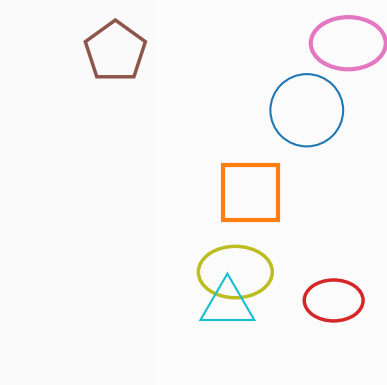[{"shape": "circle", "thickness": 1.5, "radius": 0.47, "center": [0.792, 0.714]}, {"shape": "square", "thickness": 3, "radius": 0.35, "center": [0.646, 0.5]}, {"shape": "oval", "thickness": 2.5, "radius": 0.38, "center": [0.861, 0.22]}, {"shape": "pentagon", "thickness": 2.5, "radius": 0.41, "center": [0.298, 0.866]}, {"shape": "oval", "thickness": 3, "radius": 0.48, "center": [0.899, 0.888]}, {"shape": "oval", "thickness": 2.5, "radius": 0.48, "center": [0.607, 0.293]}, {"shape": "triangle", "thickness": 1.5, "radius": 0.4, "center": [0.587, 0.209]}]